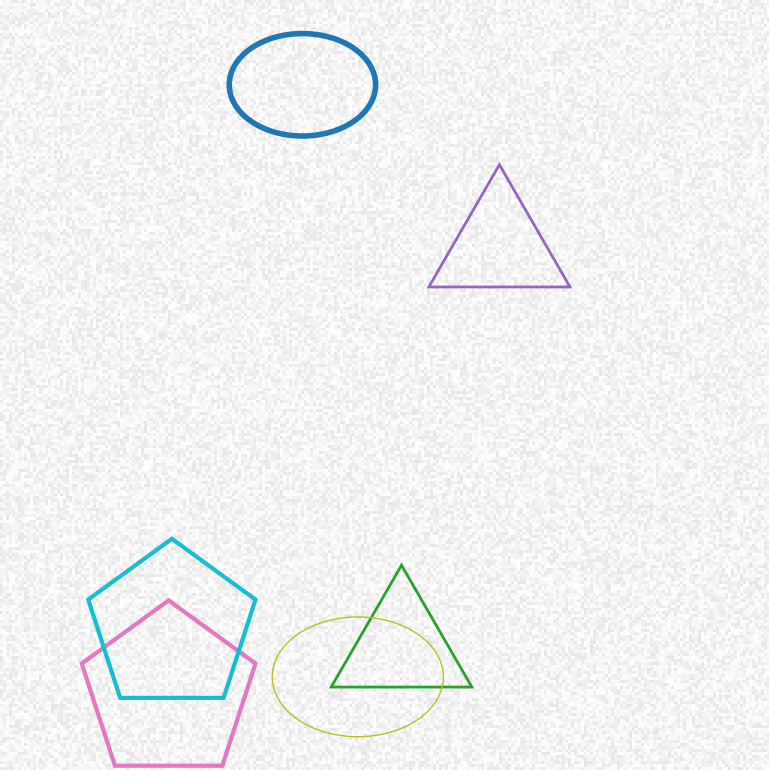[{"shape": "oval", "thickness": 2, "radius": 0.48, "center": [0.393, 0.89]}, {"shape": "triangle", "thickness": 1, "radius": 0.53, "center": [0.521, 0.16]}, {"shape": "triangle", "thickness": 1, "radius": 0.53, "center": [0.649, 0.68]}, {"shape": "pentagon", "thickness": 1.5, "radius": 0.59, "center": [0.219, 0.102]}, {"shape": "oval", "thickness": 0.5, "radius": 0.56, "center": [0.465, 0.121]}, {"shape": "pentagon", "thickness": 1.5, "radius": 0.57, "center": [0.223, 0.186]}]